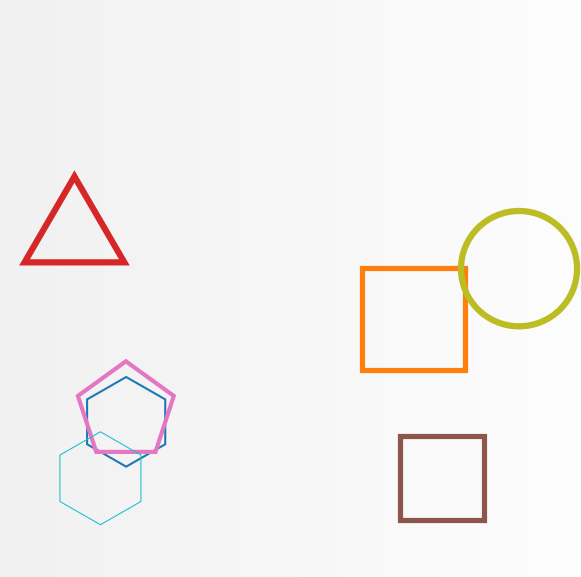[{"shape": "hexagon", "thickness": 1, "radius": 0.39, "center": [0.217, 0.269]}, {"shape": "square", "thickness": 2.5, "radius": 0.45, "center": [0.711, 0.447]}, {"shape": "triangle", "thickness": 3, "radius": 0.5, "center": [0.128, 0.594]}, {"shape": "square", "thickness": 2.5, "radius": 0.36, "center": [0.76, 0.171]}, {"shape": "pentagon", "thickness": 2, "radius": 0.43, "center": [0.217, 0.287]}, {"shape": "circle", "thickness": 3, "radius": 0.5, "center": [0.893, 0.534]}, {"shape": "hexagon", "thickness": 0.5, "radius": 0.4, "center": [0.173, 0.171]}]